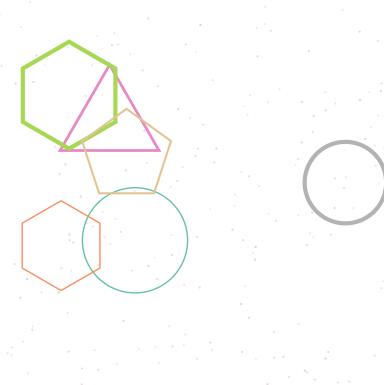[{"shape": "circle", "thickness": 1, "radius": 0.68, "center": [0.351, 0.376]}, {"shape": "hexagon", "thickness": 1, "radius": 0.58, "center": [0.159, 0.362]}, {"shape": "triangle", "thickness": 2, "radius": 0.74, "center": [0.285, 0.683]}, {"shape": "hexagon", "thickness": 3, "radius": 0.69, "center": [0.18, 0.753]}, {"shape": "pentagon", "thickness": 1.5, "radius": 0.61, "center": [0.329, 0.596]}, {"shape": "circle", "thickness": 3, "radius": 0.53, "center": [0.897, 0.526]}]